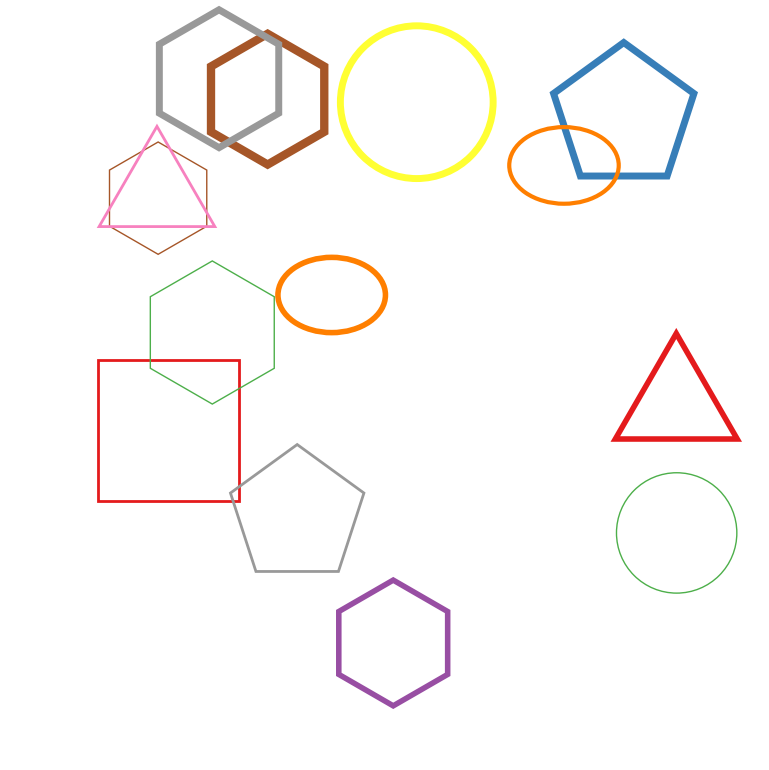[{"shape": "triangle", "thickness": 2, "radius": 0.46, "center": [0.878, 0.476]}, {"shape": "square", "thickness": 1, "radius": 0.46, "center": [0.219, 0.441]}, {"shape": "pentagon", "thickness": 2.5, "radius": 0.48, "center": [0.81, 0.849]}, {"shape": "hexagon", "thickness": 0.5, "radius": 0.46, "center": [0.276, 0.568]}, {"shape": "circle", "thickness": 0.5, "radius": 0.39, "center": [0.879, 0.308]}, {"shape": "hexagon", "thickness": 2, "radius": 0.41, "center": [0.511, 0.165]}, {"shape": "oval", "thickness": 1.5, "radius": 0.36, "center": [0.732, 0.785]}, {"shape": "oval", "thickness": 2, "radius": 0.35, "center": [0.431, 0.617]}, {"shape": "circle", "thickness": 2.5, "radius": 0.5, "center": [0.541, 0.867]}, {"shape": "hexagon", "thickness": 3, "radius": 0.42, "center": [0.348, 0.871]}, {"shape": "hexagon", "thickness": 0.5, "radius": 0.36, "center": [0.205, 0.743]}, {"shape": "triangle", "thickness": 1, "radius": 0.43, "center": [0.204, 0.749]}, {"shape": "hexagon", "thickness": 2.5, "radius": 0.45, "center": [0.284, 0.898]}, {"shape": "pentagon", "thickness": 1, "radius": 0.46, "center": [0.386, 0.332]}]